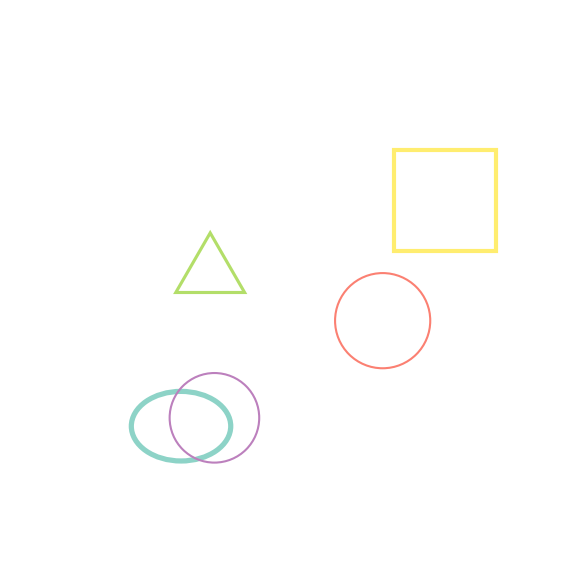[{"shape": "oval", "thickness": 2.5, "radius": 0.43, "center": [0.313, 0.261]}, {"shape": "circle", "thickness": 1, "radius": 0.41, "center": [0.663, 0.444]}, {"shape": "triangle", "thickness": 1.5, "radius": 0.34, "center": [0.364, 0.527]}, {"shape": "circle", "thickness": 1, "radius": 0.39, "center": [0.371, 0.276]}, {"shape": "square", "thickness": 2, "radius": 0.44, "center": [0.771, 0.652]}]